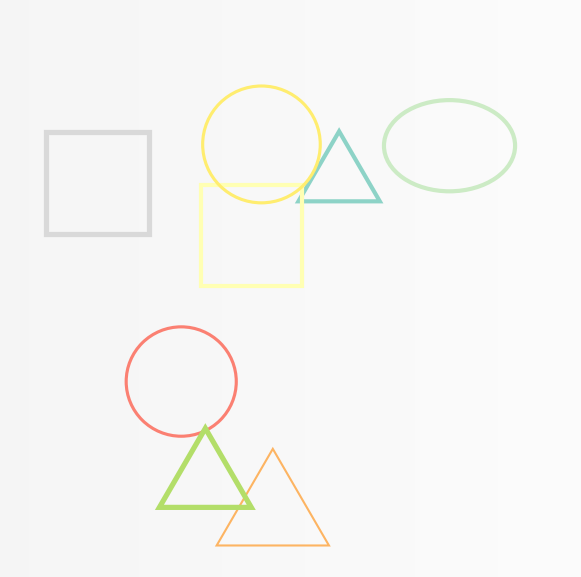[{"shape": "triangle", "thickness": 2, "radius": 0.4, "center": [0.583, 0.691]}, {"shape": "square", "thickness": 2, "radius": 0.44, "center": [0.432, 0.592]}, {"shape": "circle", "thickness": 1.5, "radius": 0.47, "center": [0.312, 0.338]}, {"shape": "triangle", "thickness": 1, "radius": 0.56, "center": [0.469, 0.11]}, {"shape": "triangle", "thickness": 2.5, "radius": 0.46, "center": [0.353, 0.166]}, {"shape": "square", "thickness": 2.5, "radius": 0.44, "center": [0.167, 0.682]}, {"shape": "oval", "thickness": 2, "radius": 0.56, "center": [0.773, 0.747]}, {"shape": "circle", "thickness": 1.5, "radius": 0.51, "center": [0.45, 0.749]}]